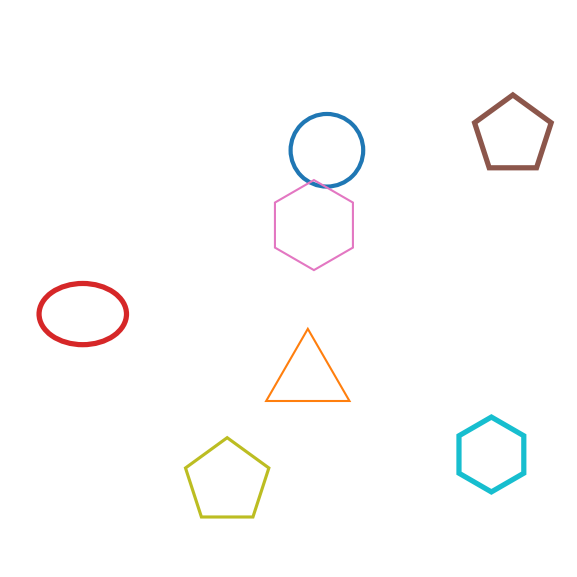[{"shape": "circle", "thickness": 2, "radius": 0.31, "center": [0.566, 0.739]}, {"shape": "triangle", "thickness": 1, "radius": 0.42, "center": [0.533, 0.346]}, {"shape": "oval", "thickness": 2.5, "radius": 0.38, "center": [0.143, 0.455]}, {"shape": "pentagon", "thickness": 2.5, "radius": 0.35, "center": [0.888, 0.765]}, {"shape": "hexagon", "thickness": 1, "radius": 0.39, "center": [0.544, 0.609]}, {"shape": "pentagon", "thickness": 1.5, "radius": 0.38, "center": [0.393, 0.165]}, {"shape": "hexagon", "thickness": 2.5, "radius": 0.32, "center": [0.851, 0.212]}]